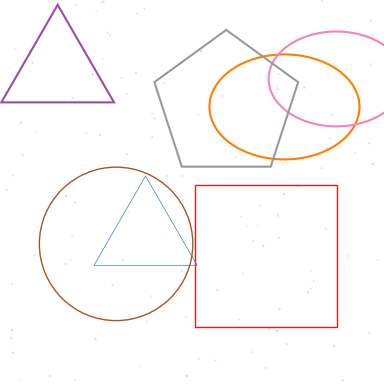[{"shape": "square", "thickness": 1, "radius": 0.92, "center": [0.691, 0.335]}, {"shape": "triangle", "thickness": 0.5, "radius": 0.77, "center": [0.378, 0.388]}, {"shape": "triangle", "thickness": 1.5, "radius": 0.84, "center": [0.15, 0.819]}, {"shape": "oval", "thickness": 1.5, "radius": 0.97, "center": [0.739, 0.722]}, {"shape": "circle", "thickness": 1, "radius": 1.0, "center": [0.302, 0.367]}, {"shape": "oval", "thickness": 1.5, "radius": 0.88, "center": [0.874, 0.795]}, {"shape": "pentagon", "thickness": 1.5, "radius": 0.98, "center": [0.588, 0.726]}]